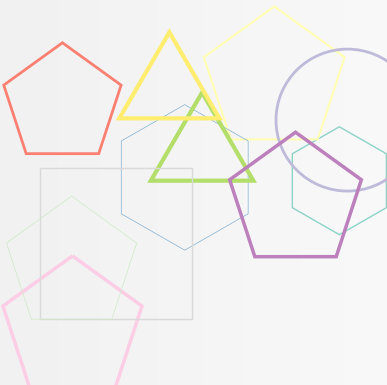[{"shape": "hexagon", "thickness": 1, "radius": 0.7, "center": [0.876, 0.531]}, {"shape": "pentagon", "thickness": 1.5, "radius": 0.95, "center": [0.708, 0.792]}, {"shape": "circle", "thickness": 2, "radius": 0.92, "center": [0.897, 0.688]}, {"shape": "pentagon", "thickness": 2, "radius": 0.8, "center": [0.161, 0.73]}, {"shape": "hexagon", "thickness": 0.5, "radius": 0.95, "center": [0.477, 0.539]}, {"shape": "triangle", "thickness": 3, "radius": 0.76, "center": [0.522, 0.607]}, {"shape": "pentagon", "thickness": 2.5, "radius": 0.94, "center": [0.187, 0.147]}, {"shape": "square", "thickness": 1, "radius": 0.98, "center": [0.299, 0.368]}, {"shape": "pentagon", "thickness": 2.5, "radius": 0.89, "center": [0.763, 0.478]}, {"shape": "pentagon", "thickness": 0.5, "radius": 0.88, "center": [0.185, 0.314]}, {"shape": "triangle", "thickness": 3, "radius": 0.75, "center": [0.437, 0.767]}]